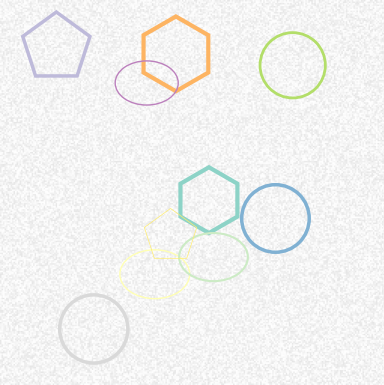[{"shape": "hexagon", "thickness": 3, "radius": 0.43, "center": [0.543, 0.48]}, {"shape": "oval", "thickness": 1, "radius": 0.45, "center": [0.402, 0.288]}, {"shape": "pentagon", "thickness": 2.5, "radius": 0.46, "center": [0.146, 0.877]}, {"shape": "circle", "thickness": 2.5, "radius": 0.44, "center": [0.715, 0.433]}, {"shape": "hexagon", "thickness": 3, "radius": 0.49, "center": [0.457, 0.86]}, {"shape": "circle", "thickness": 2, "radius": 0.42, "center": [0.76, 0.83]}, {"shape": "circle", "thickness": 2.5, "radius": 0.44, "center": [0.244, 0.146]}, {"shape": "oval", "thickness": 1, "radius": 0.41, "center": [0.381, 0.784]}, {"shape": "oval", "thickness": 1.5, "radius": 0.45, "center": [0.555, 0.332]}, {"shape": "pentagon", "thickness": 0.5, "radius": 0.36, "center": [0.443, 0.387]}]